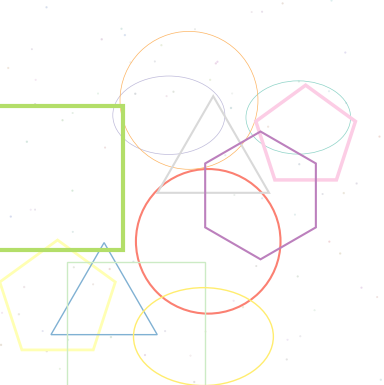[{"shape": "oval", "thickness": 0.5, "radius": 0.68, "center": [0.775, 0.695]}, {"shape": "pentagon", "thickness": 2, "radius": 0.79, "center": [0.15, 0.219]}, {"shape": "oval", "thickness": 0.5, "radius": 0.73, "center": [0.439, 0.701]}, {"shape": "circle", "thickness": 1.5, "radius": 0.94, "center": [0.541, 0.373]}, {"shape": "triangle", "thickness": 1, "radius": 0.8, "center": [0.27, 0.21]}, {"shape": "circle", "thickness": 0.5, "radius": 0.9, "center": [0.491, 0.739]}, {"shape": "square", "thickness": 3, "radius": 0.93, "center": [0.133, 0.538]}, {"shape": "pentagon", "thickness": 2.5, "radius": 0.68, "center": [0.794, 0.643]}, {"shape": "triangle", "thickness": 1.5, "radius": 0.84, "center": [0.554, 0.583]}, {"shape": "hexagon", "thickness": 1.5, "radius": 0.83, "center": [0.677, 0.492]}, {"shape": "square", "thickness": 1, "radius": 0.89, "center": [0.353, 0.143]}, {"shape": "oval", "thickness": 1, "radius": 0.91, "center": [0.528, 0.126]}]